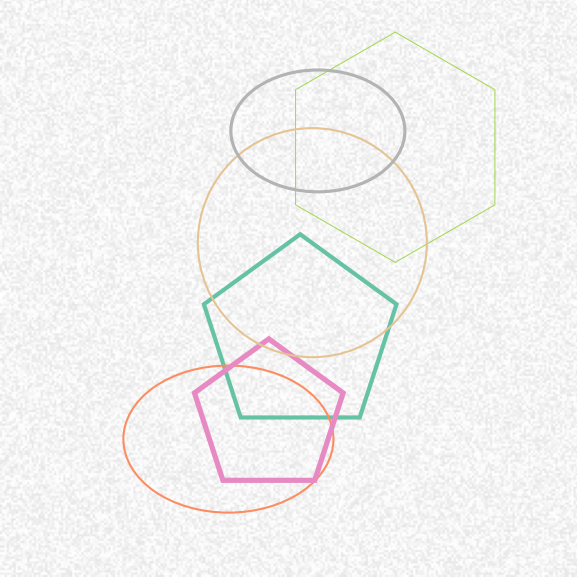[{"shape": "pentagon", "thickness": 2, "radius": 0.88, "center": [0.52, 0.418]}, {"shape": "oval", "thickness": 1, "radius": 0.91, "center": [0.396, 0.239]}, {"shape": "pentagon", "thickness": 2.5, "radius": 0.68, "center": [0.465, 0.277]}, {"shape": "hexagon", "thickness": 0.5, "radius": 1.0, "center": [0.684, 0.744]}, {"shape": "circle", "thickness": 1, "radius": 0.99, "center": [0.541, 0.579]}, {"shape": "oval", "thickness": 1.5, "radius": 0.75, "center": [0.55, 0.772]}]